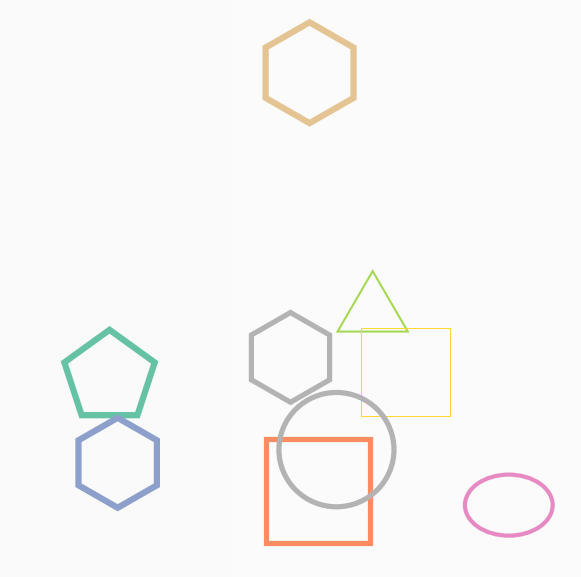[{"shape": "pentagon", "thickness": 3, "radius": 0.41, "center": [0.188, 0.346]}, {"shape": "square", "thickness": 2.5, "radius": 0.45, "center": [0.547, 0.149]}, {"shape": "hexagon", "thickness": 3, "radius": 0.39, "center": [0.202, 0.198]}, {"shape": "oval", "thickness": 2, "radius": 0.38, "center": [0.875, 0.124]}, {"shape": "triangle", "thickness": 1, "radius": 0.35, "center": [0.641, 0.46]}, {"shape": "square", "thickness": 0.5, "radius": 0.38, "center": [0.697, 0.355]}, {"shape": "hexagon", "thickness": 3, "radius": 0.44, "center": [0.533, 0.873]}, {"shape": "hexagon", "thickness": 2.5, "radius": 0.39, "center": [0.5, 0.38]}, {"shape": "circle", "thickness": 2.5, "radius": 0.49, "center": [0.579, 0.221]}]